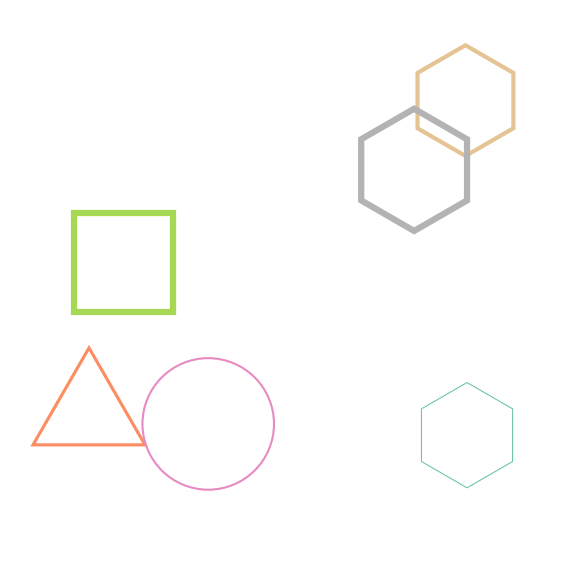[{"shape": "hexagon", "thickness": 0.5, "radius": 0.46, "center": [0.809, 0.246]}, {"shape": "triangle", "thickness": 1.5, "radius": 0.56, "center": [0.154, 0.285]}, {"shape": "circle", "thickness": 1, "radius": 0.57, "center": [0.361, 0.265]}, {"shape": "square", "thickness": 3, "radius": 0.43, "center": [0.214, 0.545]}, {"shape": "hexagon", "thickness": 2, "radius": 0.48, "center": [0.806, 0.825]}, {"shape": "hexagon", "thickness": 3, "radius": 0.53, "center": [0.717, 0.705]}]